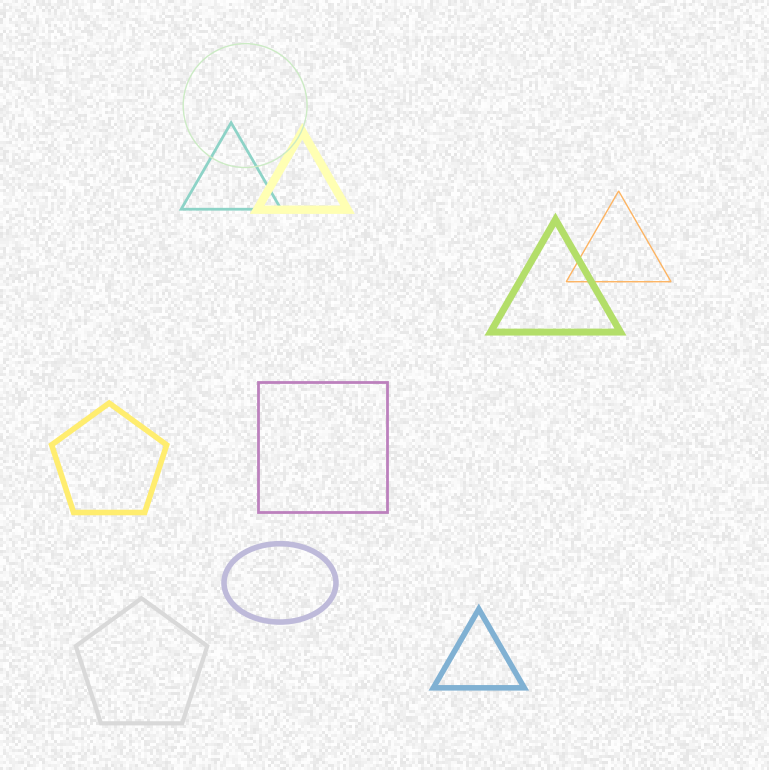[{"shape": "triangle", "thickness": 1, "radius": 0.37, "center": [0.3, 0.766]}, {"shape": "triangle", "thickness": 3, "radius": 0.34, "center": [0.393, 0.762]}, {"shape": "oval", "thickness": 2, "radius": 0.36, "center": [0.364, 0.243]}, {"shape": "triangle", "thickness": 2, "radius": 0.34, "center": [0.622, 0.141]}, {"shape": "triangle", "thickness": 0.5, "radius": 0.39, "center": [0.803, 0.673]}, {"shape": "triangle", "thickness": 2.5, "radius": 0.49, "center": [0.721, 0.617]}, {"shape": "pentagon", "thickness": 1.5, "radius": 0.45, "center": [0.184, 0.133]}, {"shape": "square", "thickness": 1, "radius": 0.42, "center": [0.419, 0.419]}, {"shape": "circle", "thickness": 0.5, "radius": 0.4, "center": [0.318, 0.863]}, {"shape": "pentagon", "thickness": 2, "radius": 0.39, "center": [0.142, 0.398]}]